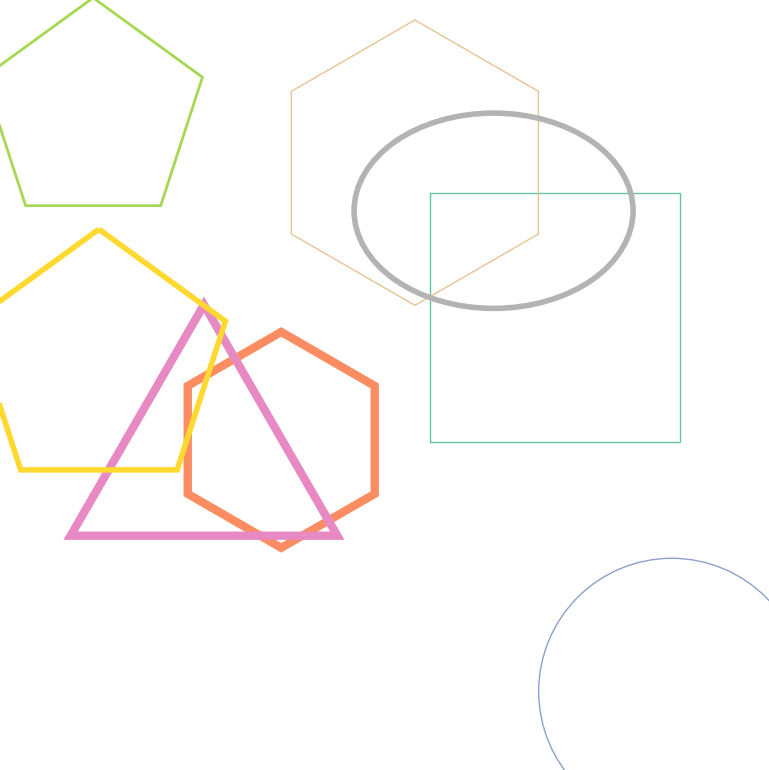[{"shape": "square", "thickness": 0.5, "radius": 0.81, "center": [0.721, 0.588]}, {"shape": "hexagon", "thickness": 3, "radius": 0.7, "center": [0.365, 0.429]}, {"shape": "circle", "thickness": 0.5, "radius": 0.86, "center": [0.872, 0.102]}, {"shape": "triangle", "thickness": 3, "radius": 1.0, "center": [0.265, 0.404]}, {"shape": "pentagon", "thickness": 1, "radius": 0.75, "center": [0.121, 0.854]}, {"shape": "pentagon", "thickness": 2, "radius": 0.86, "center": [0.128, 0.53]}, {"shape": "hexagon", "thickness": 0.5, "radius": 0.93, "center": [0.539, 0.789]}, {"shape": "oval", "thickness": 2, "radius": 0.91, "center": [0.641, 0.726]}]